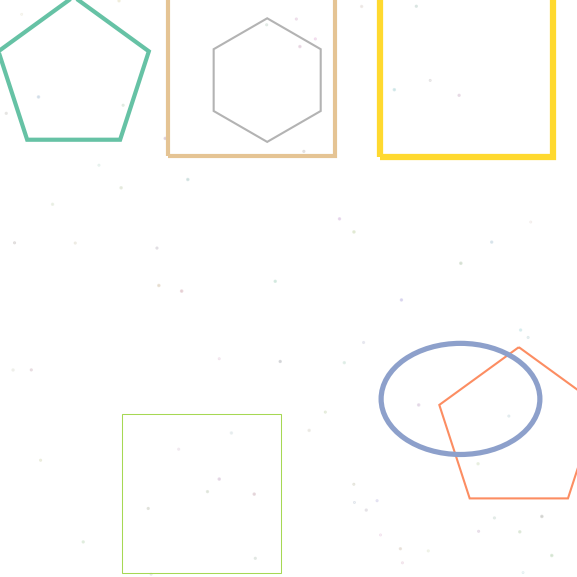[{"shape": "pentagon", "thickness": 2, "radius": 0.68, "center": [0.128, 0.868]}, {"shape": "pentagon", "thickness": 1, "radius": 0.72, "center": [0.898, 0.253]}, {"shape": "oval", "thickness": 2.5, "radius": 0.69, "center": [0.797, 0.308]}, {"shape": "square", "thickness": 0.5, "radius": 0.69, "center": [0.35, 0.145]}, {"shape": "square", "thickness": 3, "radius": 0.75, "center": [0.808, 0.876]}, {"shape": "square", "thickness": 2, "radius": 0.73, "center": [0.436, 0.874]}, {"shape": "hexagon", "thickness": 1, "radius": 0.54, "center": [0.463, 0.86]}]